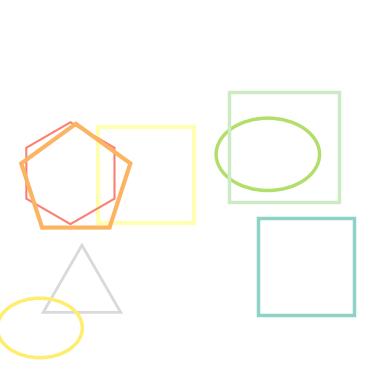[{"shape": "square", "thickness": 2.5, "radius": 0.63, "center": [0.794, 0.308]}, {"shape": "square", "thickness": 3, "radius": 0.62, "center": [0.378, 0.546]}, {"shape": "hexagon", "thickness": 1.5, "radius": 0.66, "center": [0.183, 0.55]}, {"shape": "pentagon", "thickness": 3, "radius": 0.74, "center": [0.197, 0.529]}, {"shape": "oval", "thickness": 2.5, "radius": 0.67, "center": [0.696, 0.599]}, {"shape": "triangle", "thickness": 2, "radius": 0.58, "center": [0.213, 0.247]}, {"shape": "square", "thickness": 2.5, "radius": 0.71, "center": [0.738, 0.617]}, {"shape": "oval", "thickness": 2.5, "radius": 0.55, "center": [0.104, 0.148]}]